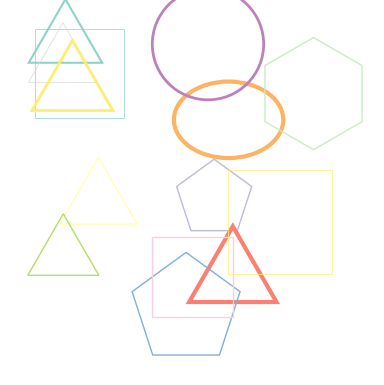[{"shape": "triangle", "thickness": 1.5, "radius": 0.55, "center": [0.17, 0.892]}, {"shape": "square", "thickness": 0.5, "radius": 0.58, "center": [0.206, 0.809]}, {"shape": "triangle", "thickness": 1, "radius": 0.58, "center": [0.256, 0.476]}, {"shape": "pentagon", "thickness": 1, "radius": 0.51, "center": [0.556, 0.484]}, {"shape": "triangle", "thickness": 3, "radius": 0.66, "center": [0.605, 0.281]}, {"shape": "pentagon", "thickness": 1, "radius": 0.74, "center": [0.483, 0.197]}, {"shape": "oval", "thickness": 3, "radius": 0.71, "center": [0.594, 0.689]}, {"shape": "triangle", "thickness": 1, "radius": 0.53, "center": [0.164, 0.338]}, {"shape": "square", "thickness": 1, "radius": 0.52, "center": [0.5, 0.28]}, {"shape": "triangle", "thickness": 0.5, "radius": 0.52, "center": [0.164, 0.838]}, {"shape": "circle", "thickness": 2, "radius": 0.72, "center": [0.54, 0.885]}, {"shape": "hexagon", "thickness": 1, "radius": 0.73, "center": [0.814, 0.757]}, {"shape": "triangle", "thickness": 2, "radius": 0.61, "center": [0.188, 0.774]}, {"shape": "square", "thickness": 0.5, "radius": 0.67, "center": [0.727, 0.424]}]